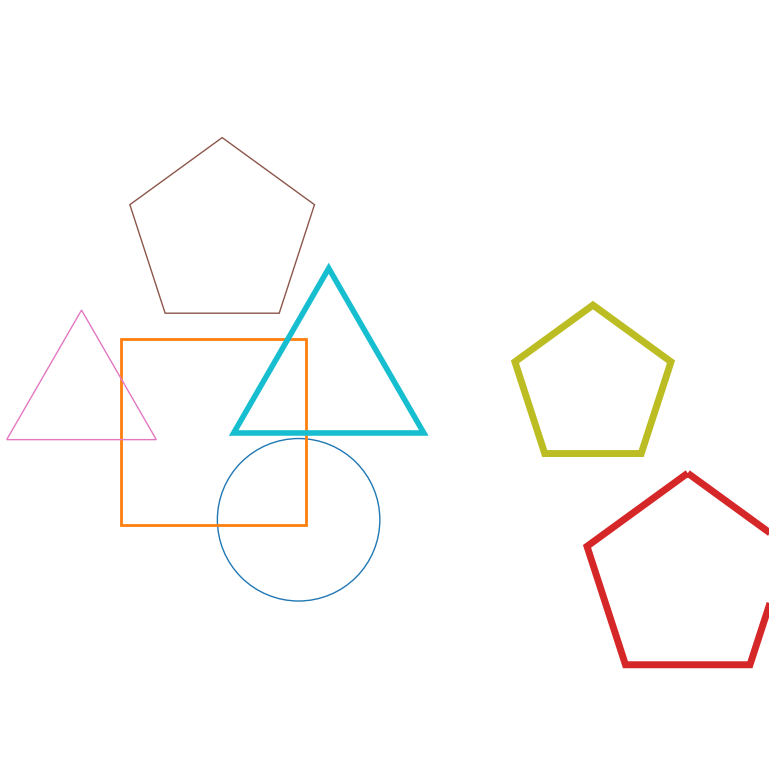[{"shape": "circle", "thickness": 0.5, "radius": 0.53, "center": [0.388, 0.325]}, {"shape": "square", "thickness": 1, "radius": 0.6, "center": [0.278, 0.439]}, {"shape": "pentagon", "thickness": 2.5, "radius": 0.69, "center": [0.893, 0.248]}, {"shape": "pentagon", "thickness": 0.5, "radius": 0.63, "center": [0.289, 0.695]}, {"shape": "triangle", "thickness": 0.5, "radius": 0.56, "center": [0.106, 0.485]}, {"shape": "pentagon", "thickness": 2.5, "radius": 0.53, "center": [0.77, 0.497]}, {"shape": "triangle", "thickness": 2, "radius": 0.71, "center": [0.427, 0.509]}]